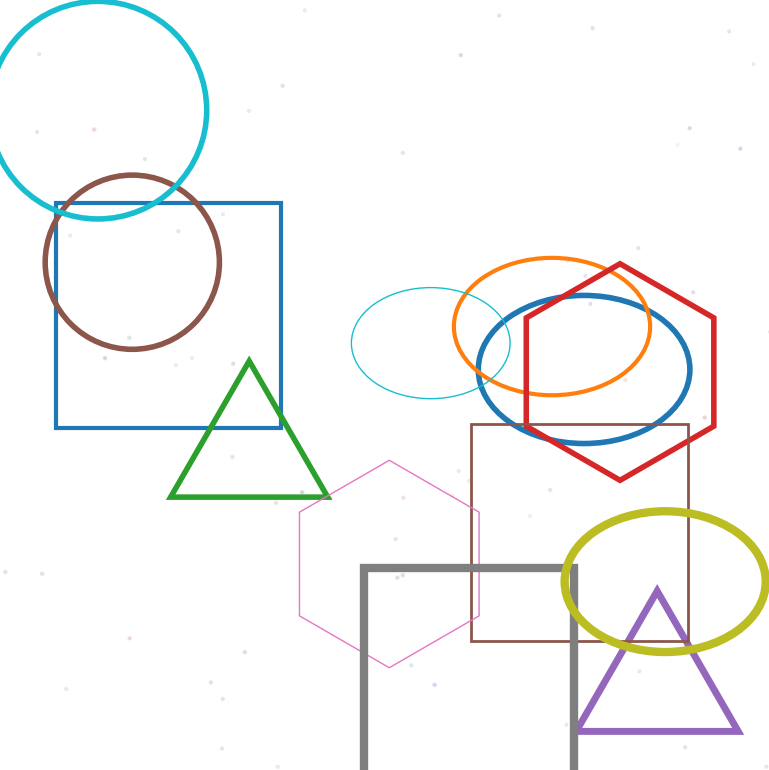[{"shape": "square", "thickness": 1.5, "radius": 0.73, "center": [0.219, 0.59]}, {"shape": "oval", "thickness": 2, "radius": 0.69, "center": [0.759, 0.52]}, {"shape": "oval", "thickness": 1.5, "radius": 0.64, "center": [0.717, 0.576]}, {"shape": "triangle", "thickness": 2, "radius": 0.59, "center": [0.324, 0.413]}, {"shape": "hexagon", "thickness": 2, "radius": 0.7, "center": [0.805, 0.517]}, {"shape": "triangle", "thickness": 2.5, "radius": 0.61, "center": [0.853, 0.111]}, {"shape": "square", "thickness": 1, "radius": 0.7, "center": [0.752, 0.308]}, {"shape": "circle", "thickness": 2, "radius": 0.57, "center": [0.172, 0.659]}, {"shape": "hexagon", "thickness": 0.5, "radius": 0.67, "center": [0.506, 0.268]}, {"shape": "square", "thickness": 3, "radius": 0.68, "center": [0.609, 0.126]}, {"shape": "oval", "thickness": 3, "radius": 0.65, "center": [0.864, 0.245]}, {"shape": "oval", "thickness": 0.5, "radius": 0.52, "center": [0.559, 0.554]}, {"shape": "circle", "thickness": 2, "radius": 0.71, "center": [0.127, 0.857]}]